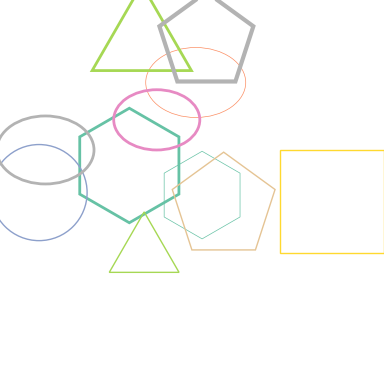[{"shape": "hexagon", "thickness": 0.5, "radius": 0.57, "center": [0.525, 0.493]}, {"shape": "hexagon", "thickness": 2, "radius": 0.74, "center": [0.336, 0.57]}, {"shape": "oval", "thickness": 0.5, "radius": 0.65, "center": [0.508, 0.786]}, {"shape": "circle", "thickness": 1, "radius": 0.62, "center": [0.101, 0.5]}, {"shape": "oval", "thickness": 2, "radius": 0.56, "center": [0.407, 0.689]}, {"shape": "triangle", "thickness": 2, "radius": 0.74, "center": [0.368, 0.891]}, {"shape": "triangle", "thickness": 1, "radius": 0.52, "center": [0.374, 0.345]}, {"shape": "square", "thickness": 1, "radius": 0.67, "center": [0.863, 0.476]}, {"shape": "pentagon", "thickness": 1, "radius": 0.7, "center": [0.581, 0.464]}, {"shape": "pentagon", "thickness": 3, "radius": 0.64, "center": [0.536, 0.892]}, {"shape": "oval", "thickness": 2, "radius": 0.63, "center": [0.118, 0.61]}]